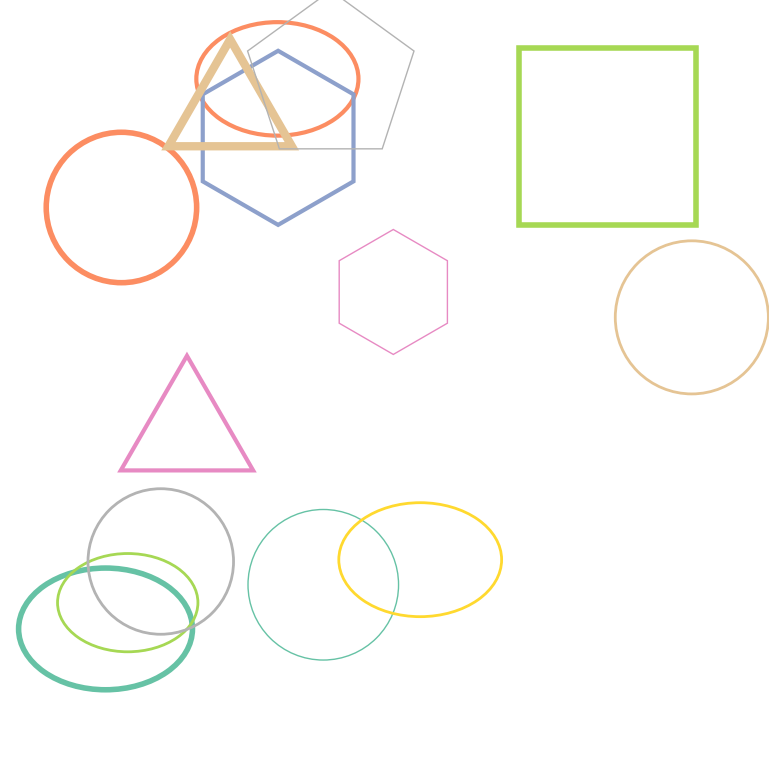[{"shape": "circle", "thickness": 0.5, "radius": 0.49, "center": [0.42, 0.241]}, {"shape": "oval", "thickness": 2, "radius": 0.56, "center": [0.137, 0.183]}, {"shape": "oval", "thickness": 1.5, "radius": 0.53, "center": [0.36, 0.898]}, {"shape": "circle", "thickness": 2, "radius": 0.49, "center": [0.158, 0.731]}, {"shape": "hexagon", "thickness": 1.5, "radius": 0.57, "center": [0.361, 0.821]}, {"shape": "triangle", "thickness": 1.5, "radius": 0.5, "center": [0.243, 0.439]}, {"shape": "hexagon", "thickness": 0.5, "radius": 0.41, "center": [0.511, 0.621]}, {"shape": "square", "thickness": 2, "radius": 0.57, "center": [0.789, 0.822]}, {"shape": "oval", "thickness": 1, "radius": 0.46, "center": [0.166, 0.217]}, {"shape": "oval", "thickness": 1, "radius": 0.53, "center": [0.546, 0.273]}, {"shape": "triangle", "thickness": 3, "radius": 0.46, "center": [0.299, 0.856]}, {"shape": "circle", "thickness": 1, "radius": 0.5, "center": [0.898, 0.588]}, {"shape": "pentagon", "thickness": 0.5, "radius": 0.57, "center": [0.43, 0.899]}, {"shape": "circle", "thickness": 1, "radius": 0.47, "center": [0.209, 0.271]}]